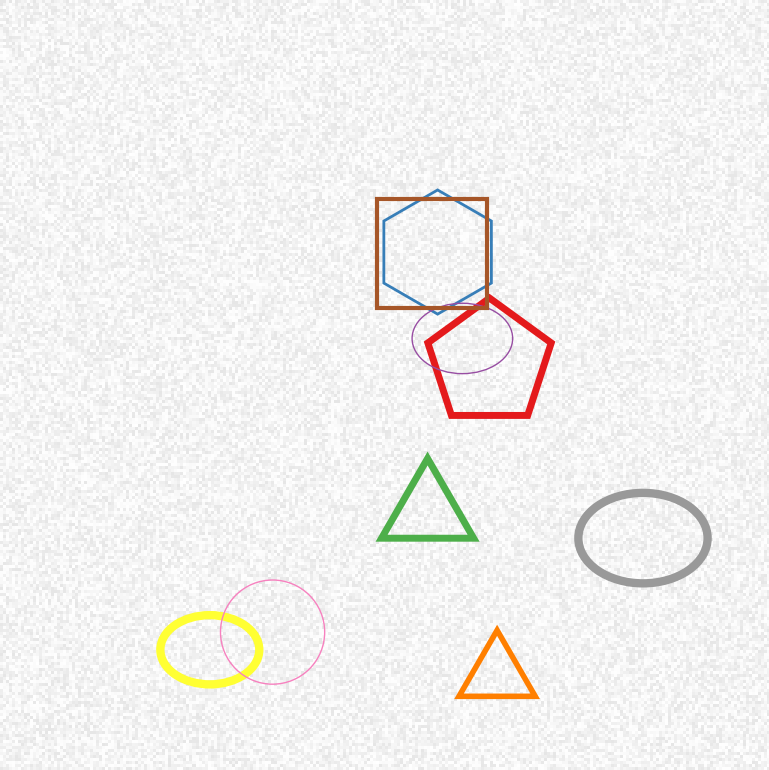[{"shape": "pentagon", "thickness": 2.5, "radius": 0.42, "center": [0.636, 0.529]}, {"shape": "hexagon", "thickness": 1, "radius": 0.4, "center": [0.568, 0.673]}, {"shape": "triangle", "thickness": 2.5, "radius": 0.35, "center": [0.555, 0.336]}, {"shape": "oval", "thickness": 0.5, "radius": 0.33, "center": [0.6, 0.56]}, {"shape": "triangle", "thickness": 2, "radius": 0.29, "center": [0.646, 0.124]}, {"shape": "oval", "thickness": 3, "radius": 0.32, "center": [0.272, 0.156]}, {"shape": "square", "thickness": 1.5, "radius": 0.36, "center": [0.561, 0.671]}, {"shape": "circle", "thickness": 0.5, "radius": 0.34, "center": [0.354, 0.179]}, {"shape": "oval", "thickness": 3, "radius": 0.42, "center": [0.835, 0.301]}]